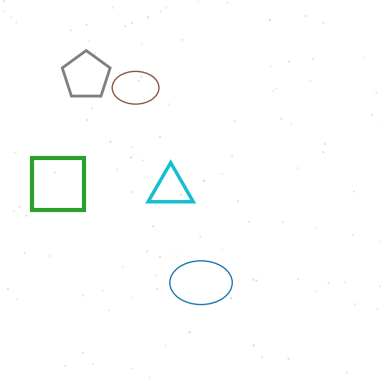[{"shape": "oval", "thickness": 1, "radius": 0.41, "center": [0.522, 0.266]}, {"shape": "square", "thickness": 3, "radius": 0.34, "center": [0.149, 0.522]}, {"shape": "oval", "thickness": 1, "radius": 0.3, "center": [0.352, 0.772]}, {"shape": "pentagon", "thickness": 2, "radius": 0.33, "center": [0.224, 0.803]}, {"shape": "triangle", "thickness": 2.5, "radius": 0.34, "center": [0.443, 0.51]}]